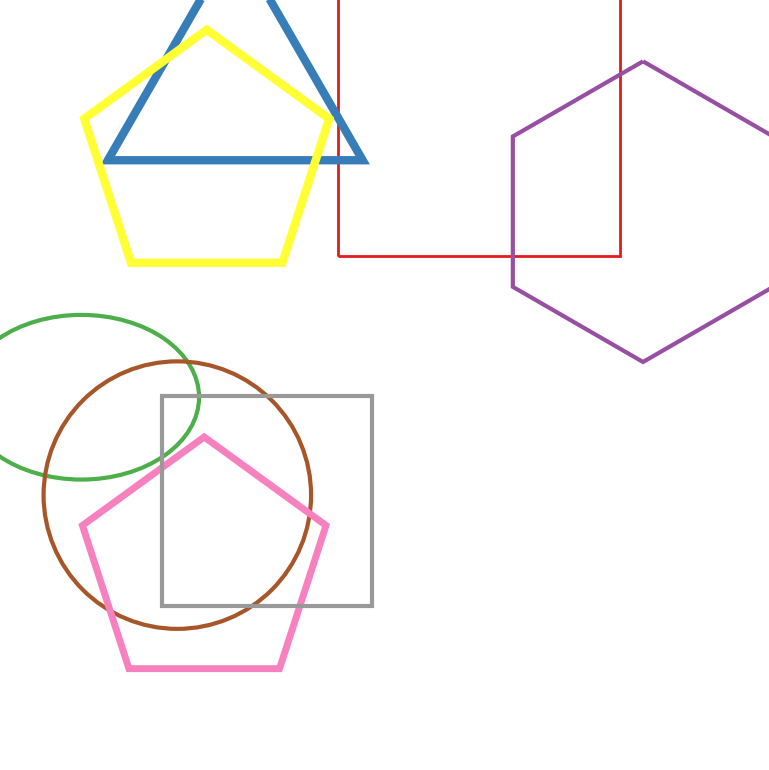[{"shape": "square", "thickness": 1, "radius": 0.91, "center": [0.622, 0.85]}, {"shape": "triangle", "thickness": 3, "radius": 0.96, "center": [0.306, 0.887]}, {"shape": "oval", "thickness": 1.5, "radius": 0.76, "center": [0.106, 0.484]}, {"shape": "hexagon", "thickness": 1.5, "radius": 0.98, "center": [0.835, 0.725]}, {"shape": "pentagon", "thickness": 3, "radius": 0.84, "center": [0.268, 0.794]}, {"shape": "circle", "thickness": 1.5, "radius": 0.87, "center": [0.23, 0.357]}, {"shape": "pentagon", "thickness": 2.5, "radius": 0.83, "center": [0.265, 0.266]}, {"shape": "square", "thickness": 1.5, "radius": 0.68, "center": [0.346, 0.349]}]